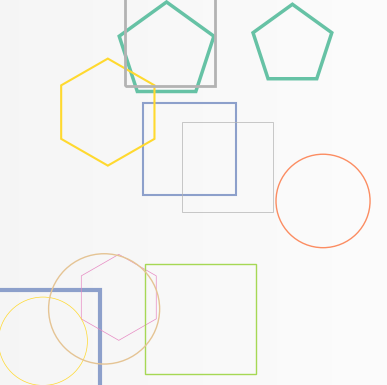[{"shape": "pentagon", "thickness": 2.5, "radius": 0.64, "center": [0.43, 0.866]}, {"shape": "pentagon", "thickness": 2.5, "radius": 0.53, "center": [0.755, 0.882]}, {"shape": "circle", "thickness": 1, "radius": 0.61, "center": [0.834, 0.478]}, {"shape": "square", "thickness": 1.5, "radius": 0.6, "center": [0.489, 0.612]}, {"shape": "square", "thickness": 3, "radius": 0.68, "center": [0.121, 0.111]}, {"shape": "hexagon", "thickness": 0.5, "radius": 0.56, "center": [0.307, 0.228]}, {"shape": "square", "thickness": 1, "radius": 0.72, "center": [0.518, 0.172]}, {"shape": "circle", "thickness": 0.5, "radius": 0.57, "center": [0.111, 0.114]}, {"shape": "hexagon", "thickness": 1.5, "radius": 0.7, "center": [0.278, 0.709]}, {"shape": "circle", "thickness": 1, "radius": 0.72, "center": [0.269, 0.198]}, {"shape": "square", "thickness": 0.5, "radius": 0.58, "center": [0.587, 0.565]}, {"shape": "square", "thickness": 2, "radius": 0.58, "center": [0.438, 0.893]}]